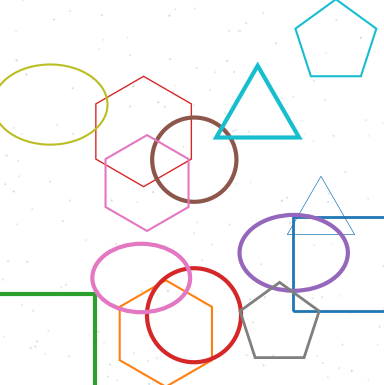[{"shape": "triangle", "thickness": 0.5, "radius": 0.51, "center": [0.834, 0.441]}, {"shape": "square", "thickness": 2, "radius": 0.6, "center": [0.881, 0.314]}, {"shape": "hexagon", "thickness": 1.5, "radius": 0.69, "center": [0.431, 0.134]}, {"shape": "square", "thickness": 3, "radius": 0.63, "center": [0.119, 0.111]}, {"shape": "circle", "thickness": 3, "radius": 0.61, "center": [0.504, 0.181]}, {"shape": "hexagon", "thickness": 1, "radius": 0.72, "center": [0.373, 0.658]}, {"shape": "oval", "thickness": 3, "radius": 0.7, "center": [0.763, 0.343]}, {"shape": "circle", "thickness": 3, "radius": 0.55, "center": [0.505, 0.585]}, {"shape": "hexagon", "thickness": 1.5, "radius": 0.62, "center": [0.382, 0.525]}, {"shape": "oval", "thickness": 3, "radius": 0.64, "center": [0.367, 0.278]}, {"shape": "pentagon", "thickness": 2, "radius": 0.54, "center": [0.726, 0.159]}, {"shape": "oval", "thickness": 1.5, "radius": 0.74, "center": [0.13, 0.728]}, {"shape": "pentagon", "thickness": 1.5, "radius": 0.55, "center": [0.872, 0.891]}, {"shape": "triangle", "thickness": 3, "radius": 0.62, "center": [0.669, 0.705]}]